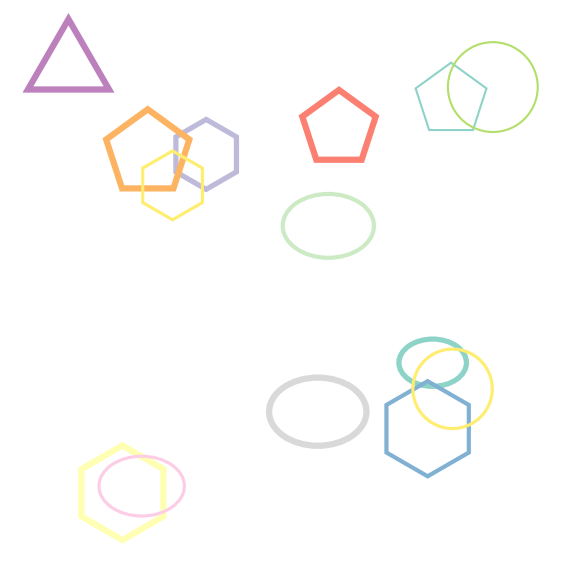[{"shape": "oval", "thickness": 2.5, "radius": 0.29, "center": [0.749, 0.371]}, {"shape": "pentagon", "thickness": 1, "radius": 0.32, "center": [0.781, 0.826]}, {"shape": "hexagon", "thickness": 3, "radius": 0.41, "center": [0.212, 0.146]}, {"shape": "hexagon", "thickness": 2.5, "radius": 0.3, "center": [0.357, 0.732]}, {"shape": "pentagon", "thickness": 3, "radius": 0.33, "center": [0.587, 0.777]}, {"shape": "hexagon", "thickness": 2, "radius": 0.41, "center": [0.74, 0.257]}, {"shape": "pentagon", "thickness": 3, "radius": 0.38, "center": [0.256, 0.734]}, {"shape": "circle", "thickness": 1, "radius": 0.39, "center": [0.853, 0.848]}, {"shape": "oval", "thickness": 1.5, "radius": 0.37, "center": [0.245, 0.157]}, {"shape": "oval", "thickness": 3, "radius": 0.42, "center": [0.55, 0.286]}, {"shape": "triangle", "thickness": 3, "radius": 0.41, "center": [0.119, 0.885]}, {"shape": "oval", "thickness": 2, "radius": 0.39, "center": [0.569, 0.608]}, {"shape": "hexagon", "thickness": 1.5, "radius": 0.3, "center": [0.299, 0.678]}, {"shape": "circle", "thickness": 1.5, "radius": 0.34, "center": [0.784, 0.326]}]